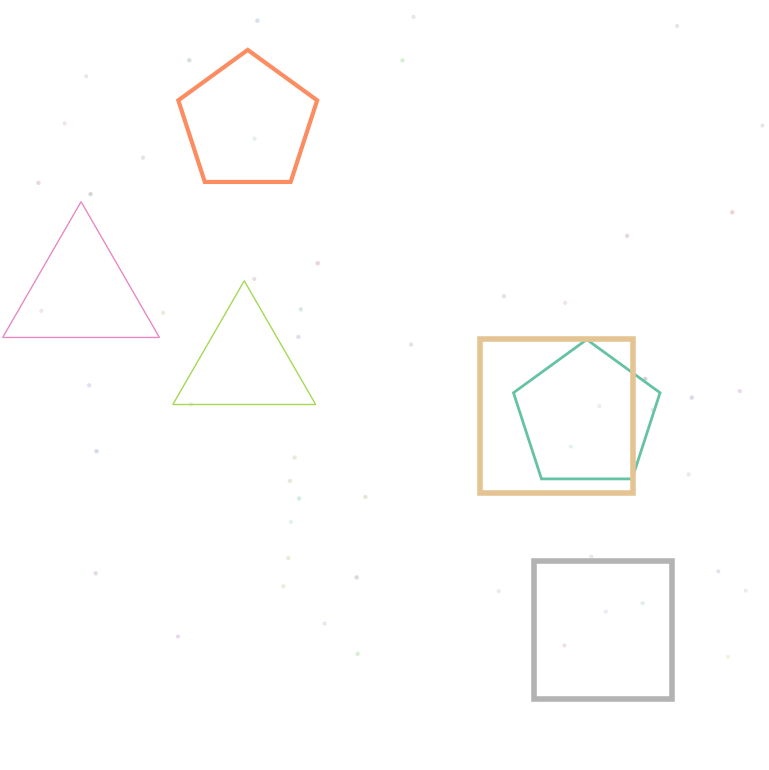[{"shape": "pentagon", "thickness": 1, "radius": 0.5, "center": [0.762, 0.459]}, {"shape": "pentagon", "thickness": 1.5, "radius": 0.47, "center": [0.322, 0.84]}, {"shape": "triangle", "thickness": 0.5, "radius": 0.59, "center": [0.105, 0.621]}, {"shape": "triangle", "thickness": 0.5, "radius": 0.54, "center": [0.317, 0.528]}, {"shape": "square", "thickness": 2, "radius": 0.5, "center": [0.723, 0.46]}, {"shape": "square", "thickness": 2, "radius": 0.45, "center": [0.783, 0.182]}]